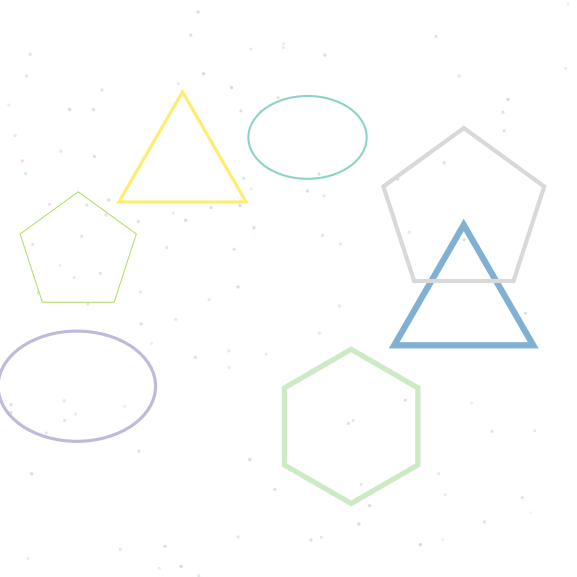[{"shape": "oval", "thickness": 1, "radius": 0.51, "center": [0.533, 0.761]}, {"shape": "oval", "thickness": 1.5, "radius": 0.68, "center": [0.133, 0.33]}, {"shape": "triangle", "thickness": 3, "radius": 0.69, "center": [0.803, 0.471]}, {"shape": "pentagon", "thickness": 0.5, "radius": 0.53, "center": [0.135, 0.561]}, {"shape": "pentagon", "thickness": 2, "radius": 0.73, "center": [0.803, 0.631]}, {"shape": "hexagon", "thickness": 2.5, "radius": 0.67, "center": [0.608, 0.261]}, {"shape": "triangle", "thickness": 1.5, "radius": 0.64, "center": [0.316, 0.713]}]